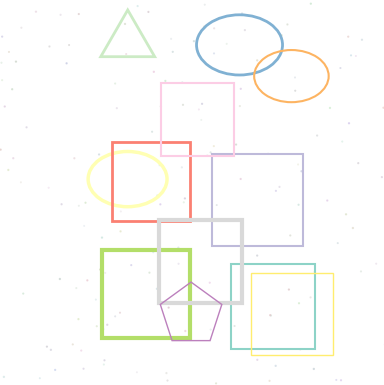[{"shape": "square", "thickness": 1.5, "radius": 0.55, "center": [0.709, 0.204]}, {"shape": "oval", "thickness": 2.5, "radius": 0.51, "center": [0.331, 0.535]}, {"shape": "square", "thickness": 1.5, "radius": 0.59, "center": [0.668, 0.481]}, {"shape": "square", "thickness": 2, "radius": 0.51, "center": [0.392, 0.528]}, {"shape": "oval", "thickness": 2, "radius": 0.56, "center": [0.622, 0.883]}, {"shape": "oval", "thickness": 1.5, "radius": 0.48, "center": [0.757, 0.802]}, {"shape": "square", "thickness": 3, "radius": 0.57, "center": [0.38, 0.237]}, {"shape": "square", "thickness": 1.5, "radius": 0.47, "center": [0.512, 0.689]}, {"shape": "square", "thickness": 3, "radius": 0.54, "center": [0.521, 0.32]}, {"shape": "pentagon", "thickness": 1, "radius": 0.42, "center": [0.496, 0.183]}, {"shape": "triangle", "thickness": 2, "radius": 0.4, "center": [0.332, 0.893]}, {"shape": "square", "thickness": 1, "radius": 0.53, "center": [0.759, 0.185]}]